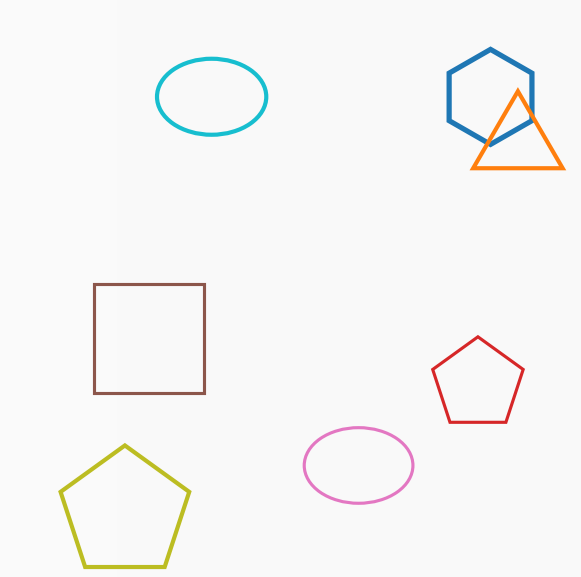[{"shape": "hexagon", "thickness": 2.5, "radius": 0.41, "center": [0.844, 0.831]}, {"shape": "triangle", "thickness": 2, "radius": 0.44, "center": [0.891, 0.752]}, {"shape": "pentagon", "thickness": 1.5, "radius": 0.41, "center": [0.822, 0.334]}, {"shape": "square", "thickness": 1.5, "radius": 0.47, "center": [0.257, 0.414]}, {"shape": "oval", "thickness": 1.5, "radius": 0.47, "center": [0.617, 0.193]}, {"shape": "pentagon", "thickness": 2, "radius": 0.58, "center": [0.215, 0.111]}, {"shape": "oval", "thickness": 2, "radius": 0.47, "center": [0.364, 0.832]}]